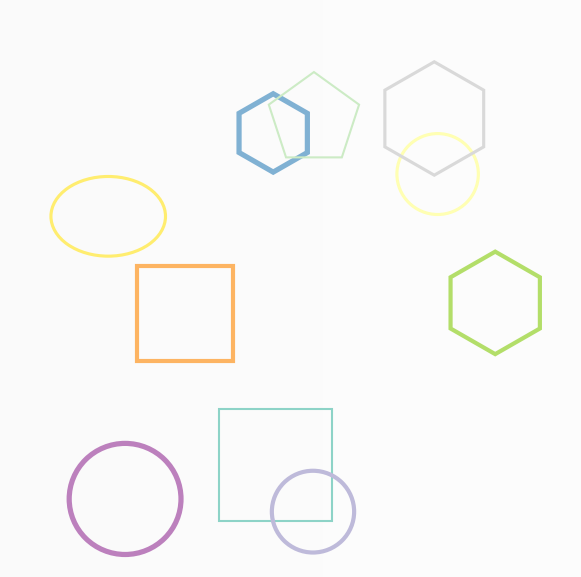[{"shape": "square", "thickness": 1, "radius": 0.48, "center": [0.474, 0.194]}, {"shape": "circle", "thickness": 1.5, "radius": 0.35, "center": [0.753, 0.698]}, {"shape": "circle", "thickness": 2, "radius": 0.35, "center": [0.538, 0.113]}, {"shape": "hexagon", "thickness": 2.5, "radius": 0.34, "center": [0.47, 0.769]}, {"shape": "square", "thickness": 2, "radius": 0.41, "center": [0.318, 0.457]}, {"shape": "hexagon", "thickness": 2, "radius": 0.44, "center": [0.852, 0.475]}, {"shape": "hexagon", "thickness": 1.5, "radius": 0.49, "center": [0.747, 0.794]}, {"shape": "circle", "thickness": 2.5, "radius": 0.48, "center": [0.215, 0.135]}, {"shape": "pentagon", "thickness": 1, "radius": 0.41, "center": [0.54, 0.793]}, {"shape": "oval", "thickness": 1.5, "radius": 0.49, "center": [0.186, 0.625]}]